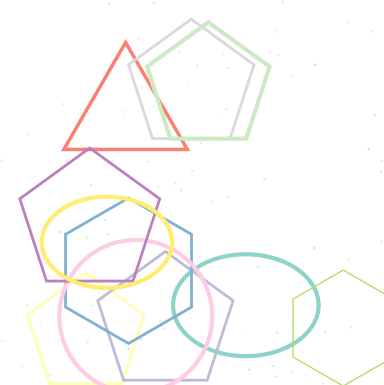[{"shape": "oval", "thickness": 3, "radius": 0.95, "center": [0.639, 0.207]}, {"shape": "pentagon", "thickness": 2, "radius": 0.8, "center": [0.223, 0.132]}, {"shape": "pentagon", "thickness": 2, "radius": 0.92, "center": [0.43, 0.162]}, {"shape": "triangle", "thickness": 2.5, "radius": 0.93, "center": [0.326, 0.704]}, {"shape": "hexagon", "thickness": 2, "radius": 0.94, "center": [0.334, 0.297]}, {"shape": "hexagon", "thickness": 1, "radius": 0.75, "center": [0.892, 0.148]}, {"shape": "circle", "thickness": 3, "radius": 0.99, "center": [0.353, 0.178]}, {"shape": "pentagon", "thickness": 2, "radius": 0.86, "center": [0.497, 0.779]}, {"shape": "pentagon", "thickness": 2, "radius": 0.96, "center": [0.233, 0.425]}, {"shape": "pentagon", "thickness": 3, "radius": 0.84, "center": [0.541, 0.775]}, {"shape": "oval", "thickness": 3, "radius": 0.85, "center": [0.278, 0.371]}]